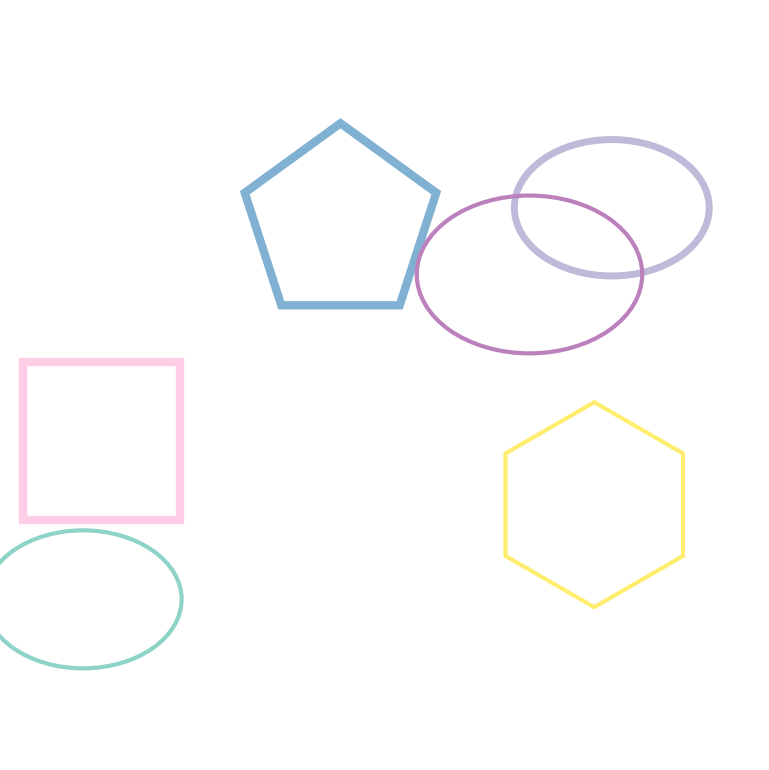[{"shape": "oval", "thickness": 1.5, "radius": 0.64, "center": [0.108, 0.222]}, {"shape": "oval", "thickness": 2.5, "radius": 0.63, "center": [0.795, 0.73]}, {"shape": "pentagon", "thickness": 3, "radius": 0.65, "center": [0.442, 0.709]}, {"shape": "square", "thickness": 3, "radius": 0.51, "center": [0.131, 0.427]}, {"shape": "oval", "thickness": 1.5, "radius": 0.73, "center": [0.688, 0.644]}, {"shape": "hexagon", "thickness": 1.5, "radius": 0.67, "center": [0.772, 0.345]}]